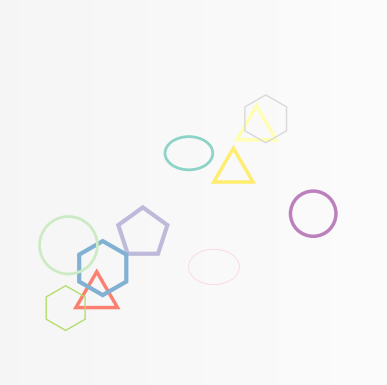[{"shape": "oval", "thickness": 2, "radius": 0.31, "center": [0.487, 0.602]}, {"shape": "triangle", "thickness": 2.5, "radius": 0.29, "center": [0.662, 0.666]}, {"shape": "pentagon", "thickness": 3, "radius": 0.33, "center": [0.369, 0.395]}, {"shape": "triangle", "thickness": 2.5, "radius": 0.31, "center": [0.25, 0.232]}, {"shape": "hexagon", "thickness": 3, "radius": 0.35, "center": [0.265, 0.304]}, {"shape": "hexagon", "thickness": 1, "radius": 0.29, "center": [0.169, 0.2]}, {"shape": "oval", "thickness": 0.5, "radius": 0.33, "center": [0.552, 0.307]}, {"shape": "hexagon", "thickness": 1, "radius": 0.31, "center": [0.686, 0.691]}, {"shape": "circle", "thickness": 2.5, "radius": 0.29, "center": [0.808, 0.445]}, {"shape": "circle", "thickness": 2, "radius": 0.37, "center": [0.177, 0.363]}, {"shape": "triangle", "thickness": 2.5, "radius": 0.29, "center": [0.602, 0.556]}]